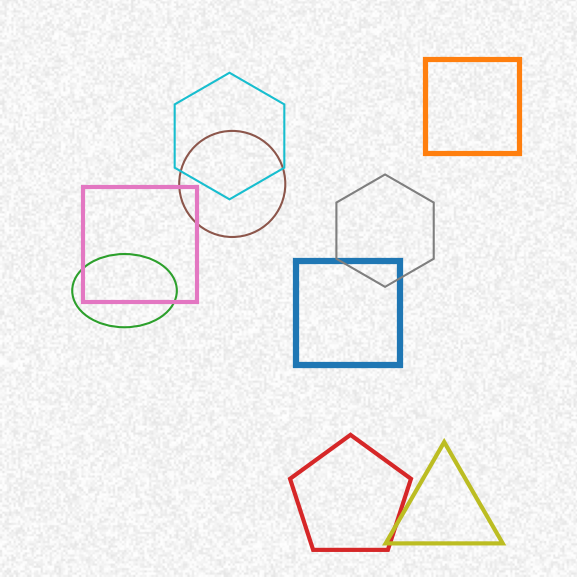[{"shape": "square", "thickness": 3, "radius": 0.45, "center": [0.602, 0.457]}, {"shape": "square", "thickness": 2.5, "radius": 0.41, "center": [0.818, 0.815]}, {"shape": "oval", "thickness": 1, "radius": 0.45, "center": [0.216, 0.496]}, {"shape": "pentagon", "thickness": 2, "radius": 0.55, "center": [0.607, 0.136]}, {"shape": "circle", "thickness": 1, "radius": 0.46, "center": [0.402, 0.681]}, {"shape": "square", "thickness": 2, "radius": 0.5, "center": [0.243, 0.576]}, {"shape": "hexagon", "thickness": 1, "radius": 0.49, "center": [0.667, 0.6]}, {"shape": "triangle", "thickness": 2, "radius": 0.59, "center": [0.769, 0.117]}, {"shape": "hexagon", "thickness": 1, "radius": 0.55, "center": [0.397, 0.764]}]